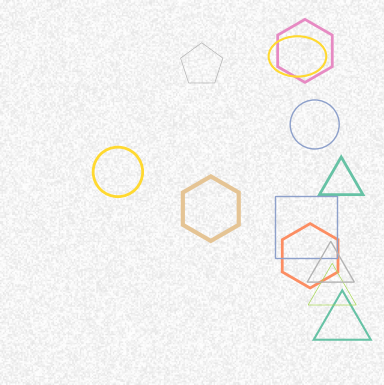[{"shape": "triangle", "thickness": 1.5, "radius": 0.43, "center": [0.889, 0.16]}, {"shape": "triangle", "thickness": 2, "radius": 0.33, "center": [0.886, 0.527]}, {"shape": "hexagon", "thickness": 2, "radius": 0.42, "center": [0.806, 0.336]}, {"shape": "circle", "thickness": 1, "radius": 0.32, "center": [0.817, 0.677]}, {"shape": "square", "thickness": 1, "radius": 0.4, "center": [0.795, 0.411]}, {"shape": "hexagon", "thickness": 2, "radius": 0.41, "center": [0.792, 0.868]}, {"shape": "triangle", "thickness": 0.5, "radius": 0.36, "center": [0.863, 0.244]}, {"shape": "oval", "thickness": 1.5, "radius": 0.37, "center": [0.773, 0.853]}, {"shape": "circle", "thickness": 2, "radius": 0.32, "center": [0.306, 0.554]}, {"shape": "hexagon", "thickness": 3, "radius": 0.42, "center": [0.548, 0.458]}, {"shape": "pentagon", "thickness": 0.5, "radius": 0.29, "center": [0.524, 0.831]}, {"shape": "triangle", "thickness": 1, "radius": 0.35, "center": [0.859, 0.303]}]